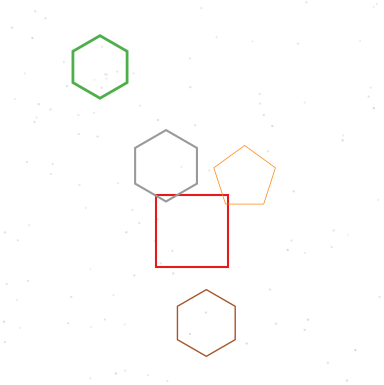[{"shape": "square", "thickness": 1.5, "radius": 0.46, "center": [0.499, 0.4]}, {"shape": "hexagon", "thickness": 2, "radius": 0.41, "center": [0.26, 0.826]}, {"shape": "pentagon", "thickness": 0.5, "radius": 0.42, "center": [0.635, 0.538]}, {"shape": "hexagon", "thickness": 1, "radius": 0.43, "center": [0.536, 0.161]}, {"shape": "hexagon", "thickness": 1.5, "radius": 0.46, "center": [0.431, 0.569]}]